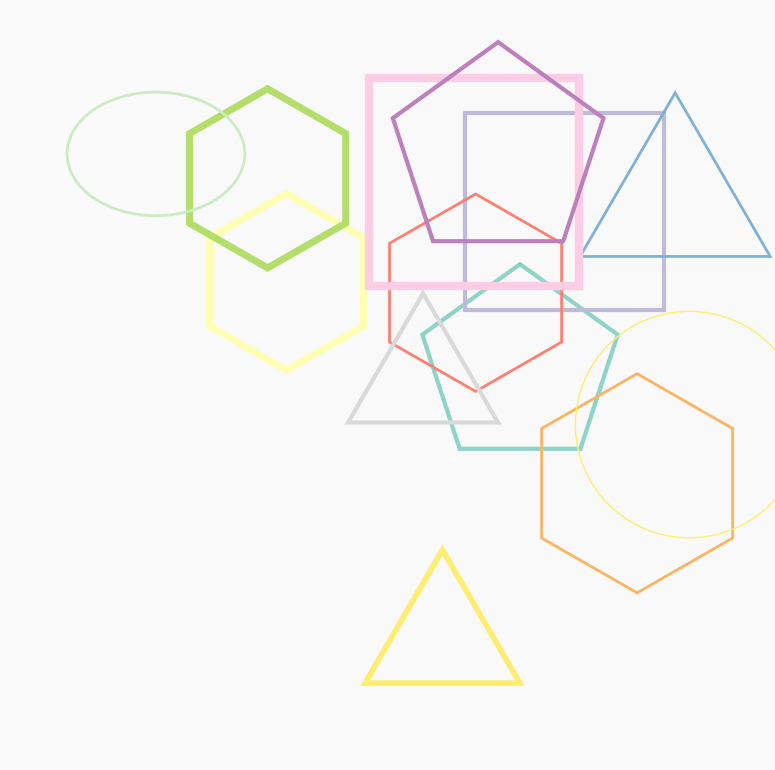[{"shape": "pentagon", "thickness": 1.5, "radius": 0.66, "center": [0.671, 0.524]}, {"shape": "hexagon", "thickness": 2.5, "radius": 0.57, "center": [0.37, 0.634]}, {"shape": "square", "thickness": 1.5, "radius": 0.64, "center": [0.728, 0.725]}, {"shape": "hexagon", "thickness": 1, "radius": 0.64, "center": [0.614, 0.62]}, {"shape": "triangle", "thickness": 1, "radius": 0.71, "center": [0.871, 0.738]}, {"shape": "hexagon", "thickness": 1, "radius": 0.71, "center": [0.822, 0.372]}, {"shape": "hexagon", "thickness": 2.5, "radius": 0.58, "center": [0.345, 0.768]}, {"shape": "square", "thickness": 3, "radius": 0.67, "center": [0.612, 0.763]}, {"shape": "triangle", "thickness": 1.5, "radius": 0.56, "center": [0.546, 0.507]}, {"shape": "pentagon", "thickness": 1.5, "radius": 0.71, "center": [0.643, 0.802]}, {"shape": "oval", "thickness": 1, "radius": 0.57, "center": [0.201, 0.8]}, {"shape": "circle", "thickness": 0.5, "radius": 0.74, "center": [0.889, 0.449]}, {"shape": "triangle", "thickness": 2, "radius": 0.58, "center": [0.571, 0.171]}]